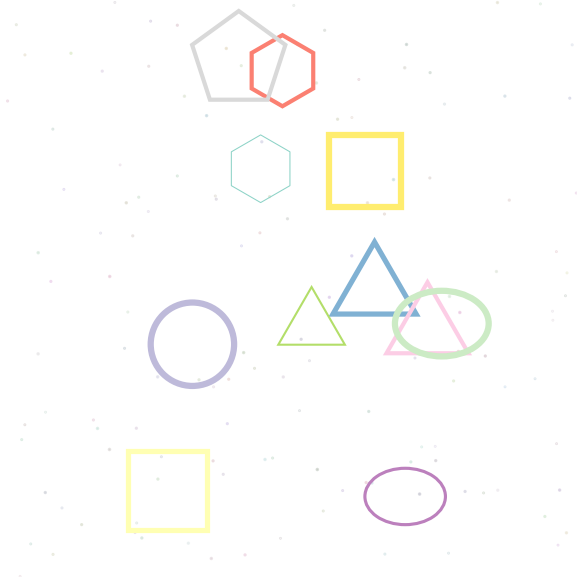[{"shape": "hexagon", "thickness": 0.5, "radius": 0.29, "center": [0.451, 0.707]}, {"shape": "square", "thickness": 2.5, "radius": 0.34, "center": [0.29, 0.15]}, {"shape": "circle", "thickness": 3, "radius": 0.36, "center": [0.333, 0.403]}, {"shape": "hexagon", "thickness": 2, "radius": 0.31, "center": [0.489, 0.877]}, {"shape": "triangle", "thickness": 2.5, "radius": 0.42, "center": [0.649, 0.497]}, {"shape": "triangle", "thickness": 1, "radius": 0.33, "center": [0.54, 0.436]}, {"shape": "triangle", "thickness": 2, "radius": 0.41, "center": [0.74, 0.428]}, {"shape": "pentagon", "thickness": 2, "radius": 0.42, "center": [0.413, 0.895]}, {"shape": "oval", "thickness": 1.5, "radius": 0.35, "center": [0.702, 0.139]}, {"shape": "oval", "thickness": 3, "radius": 0.41, "center": [0.765, 0.439]}, {"shape": "square", "thickness": 3, "radius": 0.31, "center": [0.632, 0.703]}]